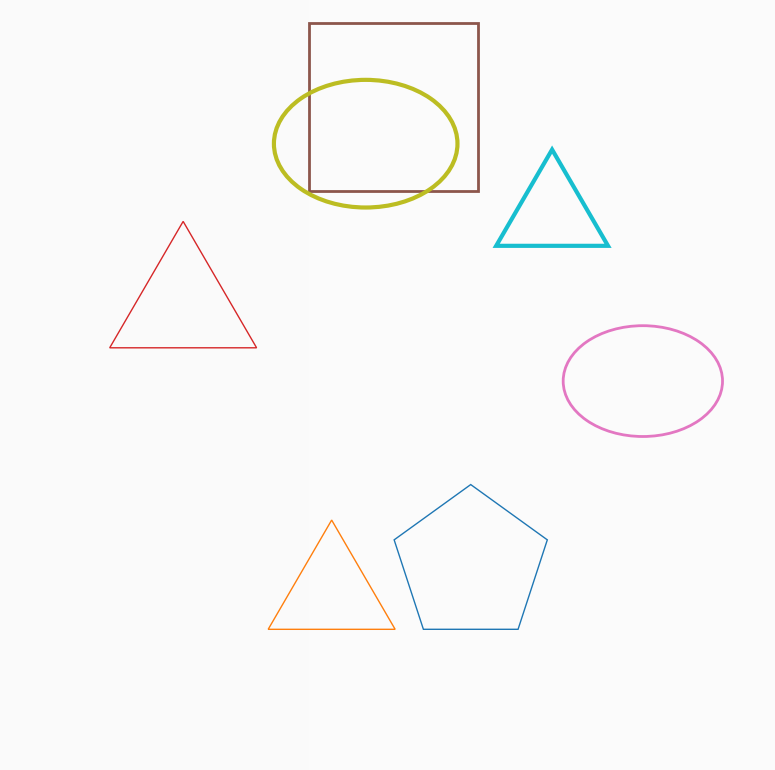[{"shape": "pentagon", "thickness": 0.5, "radius": 0.52, "center": [0.607, 0.267]}, {"shape": "triangle", "thickness": 0.5, "radius": 0.47, "center": [0.428, 0.23]}, {"shape": "triangle", "thickness": 0.5, "radius": 0.55, "center": [0.236, 0.603]}, {"shape": "square", "thickness": 1, "radius": 0.55, "center": [0.508, 0.861]}, {"shape": "oval", "thickness": 1, "radius": 0.51, "center": [0.829, 0.505]}, {"shape": "oval", "thickness": 1.5, "radius": 0.59, "center": [0.472, 0.813]}, {"shape": "triangle", "thickness": 1.5, "radius": 0.42, "center": [0.712, 0.722]}]